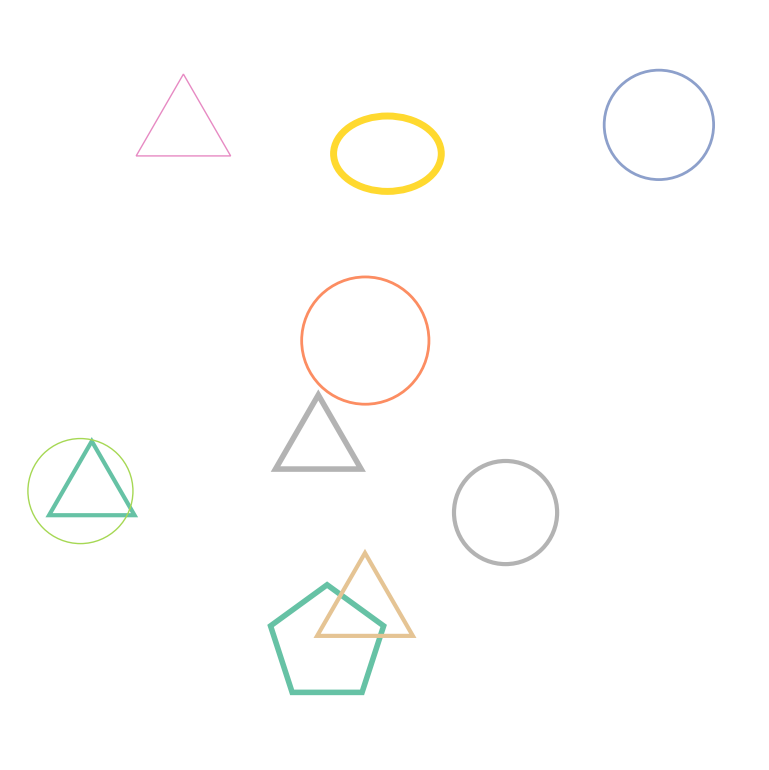[{"shape": "triangle", "thickness": 1.5, "radius": 0.32, "center": [0.119, 0.363]}, {"shape": "pentagon", "thickness": 2, "radius": 0.39, "center": [0.425, 0.163]}, {"shape": "circle", "thickness": 1, "radius": 0.41, "center": [0.474, 0.558]}, {"shape": "circle", "thickness": 1, "radius": 0.36, "center": [0.856, 0.838]}, {"shape": "triangle", "thickness": 0.5, "radius": 0.35, "center": [0.238, 0.833]}, {"shape": "circle", "thickness": 0.5, "radius": 0.34, "center": [0.104, 0.362]}, {"shape": "oval", "thickness": 2.5, "radius": 0.35, "center": [0.503, 0.8]}, {"shape": "triangle", "thickness": 1.5, "radius": 0.36, "center": [0.474, 0.21]}, {"shape": "circle", "thickness": 1.5, "radius": 0.33, "center": [0.657, 0.334]}, {"shape": "triangle", "thickness": 2, "radius": 0.32, "center": [0.413, 0.423]}]